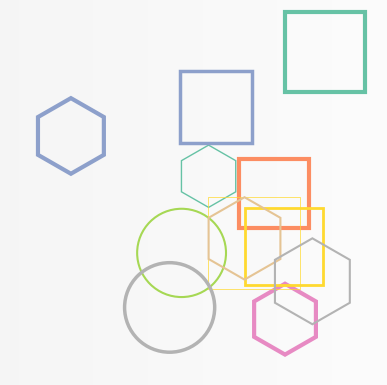[{"shape": "hexagon", "thickness": 1, "radius": 0.4, "center": [0.538, 0.542]}, {"shape": "square", "thickness": 3, "radius": 0.52, "center": [0.839, 0.865]}, {"shape": "square", "thickness": 3, "radius": 0.45, "center": [0.707, 0.497]}, {"shape": "square", "thickness": 2.5, "radius": 0.47, "center": [0.558, 0.723]}, {"shape": "hexagon", "thickness": 3, "radius": 0.49, "center": [0.183, 0.647]}, {"shape": "hexagon", "thickness": 3, "radius": 0.46, "center": [0.736, 0.171]}, {"shape": "circle", "thickness": 1.5, "radius": 0.57, "center": [0.469, 0.343]}, {"shape": "square", "thickness": 2, "radius": 0.5, "center": [0.732, 0.359]}, {"shape": "square", "thickness": 0.5, "radius": 0.6, "center": [0.656, 0.369]}, {"shape": "hexagon", "thickness": 1.5, "radius": 0.53, "center": [0.631, 0.381]}, {"shape": "hexagon", "thickness": 1.5, "radius": 0.56, "center": [0.806, 0.269]}, {"shape": "circle", "thickness": 2.5, "radius": 0.58, "center": [0.438, 0.201]}]